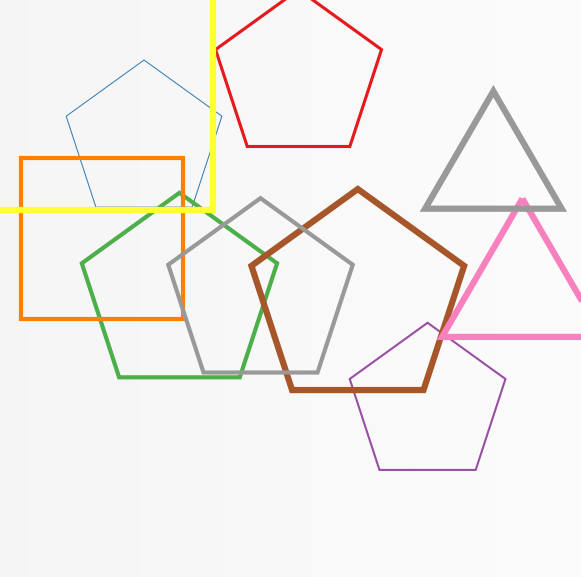[{"shape": "pentagon", "thickness": 1.5, "radius": 0.75, "center": [0.514, 0.867]}, {"shape": "pentagon", "thickness": 0.5, "radius": 0.7, "center": [0.248, 0.754]}, {"shape": "pentagon", "thickness": 2, "radius": 0.88, "center": [0.309, 0.489]}, {"shape": "pentagon", "thickness": 1, "radius": 0.7, "center": [0.736, 0.299]}, {"shape": "square", "thickness": 2, "radius": 0.7, "center": [0.175, 0.586]}, {"shape": "square", "thickness": 3, "radius": 0.97, "center": [0.173, 0.829]}, {"shape": "pentagon", "thickness": 3, "radius": 0.96, "center": [0.616, 0.479]}, {"shape": "triangle", "thickness": 3, "radius": 0.8, "center": [0.899, 0.496]}, {"shape": "triangle", "thickness": 3, "radius": 0.68, "center": [0.849, 0.706]}, {"shape": "pentagon", "thickness": 2, "radius": 0.83, "center": [0.448, 0.489]}]